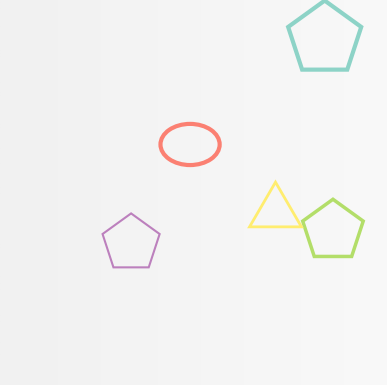[{"shape": "pentagon", "thickness": 3, "radius": 0.5, "center": [0.838, 0.899]}, {"shape": "oval", "thickness": 3, "radius": 0.38, "center": [0.491, 0.625]}, {"shape": "pentagon", "thickness": 2.5, "radius": 0.41, "center": [0.859, 0.4]}, {"shape": "pentagon", "thickness": 1.5, "radius": 0.39, "center": [0.338, 0.368]}, {"shape": "triangle", "thickness": 2, "radius": 0.39, "center": [0.711, 0.449]}]